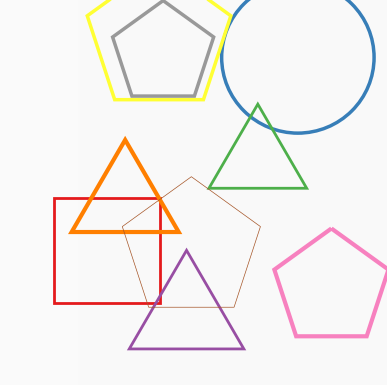[{"shape": "square", "thickness": 2, "radius": 0.68, "center": [0.276, 0.349]}, {"shape": "circle", "thickness": 2.5, "radius": 0.98, "center": [0.769, 0.851]}, {"shape": "triangle", "thickness": 2, "radius": 0.73, "center": [0.665, 0.584]}, {"shape": "triangle", "thickness": 2, "radius": 0.85, "center": [0.481, 0.179]}, {"shape": "triangle", "thickness": 3, "radius": 0.8, "center": [0.323, 0.477]}, {"shape": "pentagon", "thickness": 2.5, "radius": 0.97, "center": [0.41, 0.899]}, {"shape": "pentagon", "thickness": 0.5, "radius": 0.94, "center": [0.494, 0.354]}, {"shape": "pentagon", "thickness": 3, "radius": 0.77, "center": [0.855, 0.252]}, {"shape": "pentagon", "thickness": 2.5, "radius": 0.69, "center": [0.421, 0.861]}]